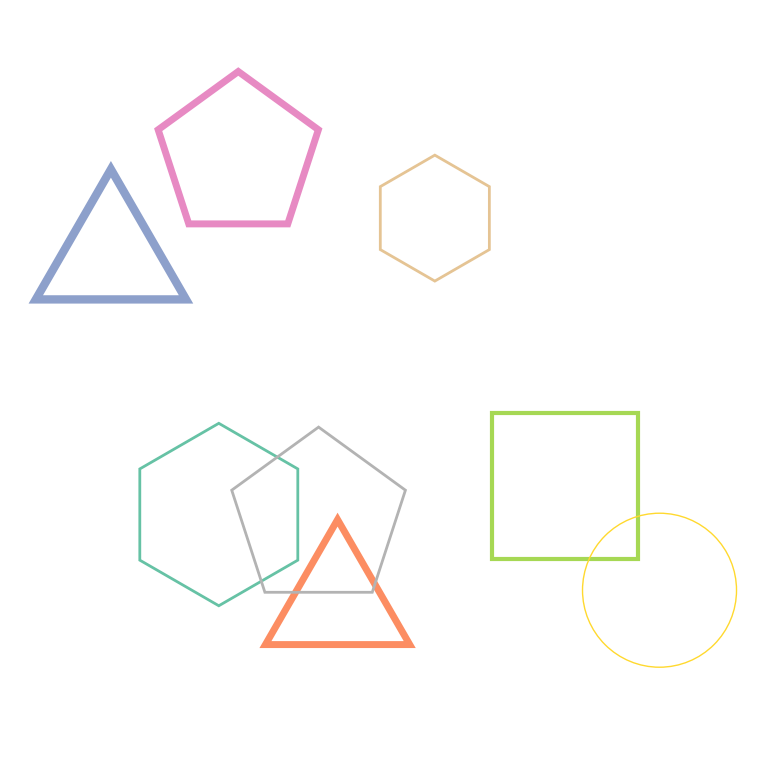[{"shape": "hexagon", "thickness": 1, "radius": 0.59, "center": [0.284, 0.332]}, {"shape": "triangle", "thickness": 2.5, "radius": 0.54, "center": [0.438, 0.217]}, {"shape": "triangle", "thickness": 3, "radius": 0.56, "center": [0.144, 0.667]}, {"shape": "pentagon", "thickness": 2.5, "radius": 0.55, "center": [0.309, 0.798]}, {"shape": "square", "thickness": 1.5, "radius": 0.48, "center": [0.734, 0.369]}, {"shape": "circle", "thickness": 0.5, "radius": 0.5, "center": [0.857, 0.233]}, {"shape": "hexagon", "thickness": 1, "radius": 0.41, "center": [0.565, 0.717]}, {"shape": "pentagon", "thickness": 1, "radius": 0.59, "center": [0.414, 0.327]}]